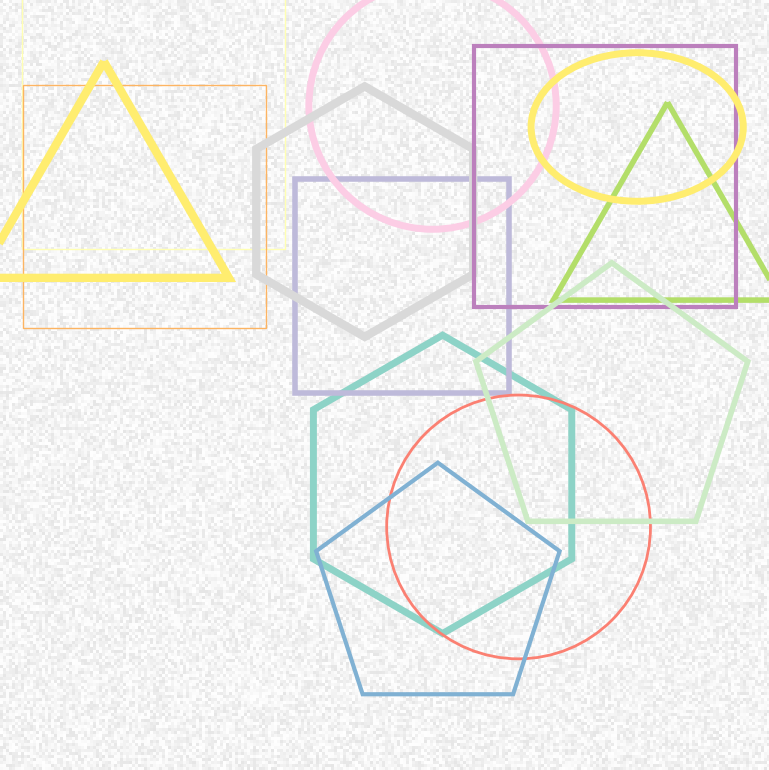[{"shape": "hexagon", "thickness": 2.5, "radius": 0.97, "center": [0.575, 0.371]}, {"shape": "square", "thickness": 0.5, "radius": 0.85, "center": [0.199, 0.848]}, {"shape": "square", "thickness": 2, "radius": 0.7, "center": [0.522, 0.628]}, {"shape": "circle", "thickness": 1, "radius": 0.86, "center": [0.673, 0.316]}, {"shape": "pentagon", "thickness": 1.5, "radius": 0.83, "center": [0.569, 0.233]}, {"shape": "square", "thickness": 0.5, "radius": 0.79, "center": [0.187, 0.732]}, {"shape": "triangle", "thickness": 2, "radius": 0.86, "center": [0.867, 0.696]}, {"shape": "circle", "thickness": 2.5, "radius": 0.8, "center": [0.562, 0.863]}, {"shape": "hexagon", "thickness": 3, "radius": 0.81, "center": [0.474, 0.725]}, {"shape": "square", "thickness": 1.5, "radius": 0.85, "center": [0.786, 0.771]}, {"shape": "pentagon", "thickness": 2, "radius": 0.93, "center": [0.795, 0.473]}, {"shape": "oval", "thickness": 2.5, "radius": 0.69, "center": [0.828, 0.835]}, {"shape": "triangle", "thickness": 3, "radius": 0.94, "center": [0.135, 0.733]}]